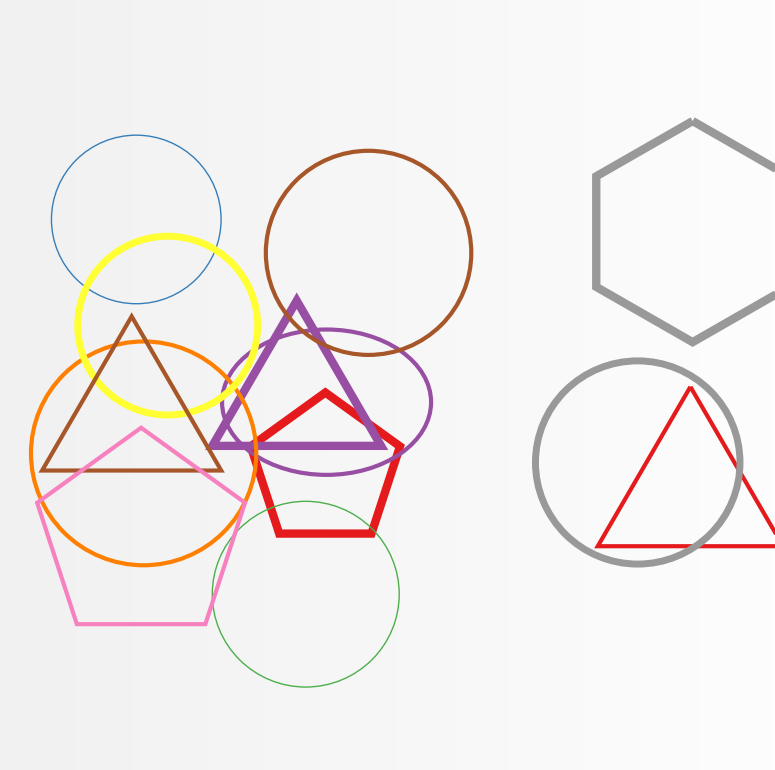[{"shape": "triangle", "thickness": 1.5, "radius": 0.69, "center": [0.891, 0.36]}, {"shape": "pentagon", "thickness": 3, "radius": 0.51, "center": [0.42, 0.389]}, {"shape": "circle", "thickness": 0.5, "radius": 0.55, "center": [0.176, 0.715]}, {"shape": "circle", "thickness": 0.5, "radius": 0.6, "center": [0.395, 0.228]}, {"shape": "oval", "thickness": 1.5, "radius": 0.67, "center": [0.421, 0.478]}, {"shape": "triangle", "thickness": 3, "radius": 0.63, "center": [0.383, 0.484]}, {"shape": "circle", "thickness": 1.5, "radius": 0.73, "center": [0.185, 0.411]}, {"shape": "circle", "thickness": 2.5, "radius": 0.58, "center": [0.216, 0.577]}, {"shape": "triangle", "thickness": 1.5, "radius": 0.67, "center": [0.17, 0.456]}, {"shape": "circle", "thickness": 1.5, "radius": 0.66, "center": [0.476, 0.672]}, {"shape": "pentagon", "thickness": 1.5, "radius": 0.71, "center": [0.182, 0.303]}, {"shape": "circle", "thickness": 2.5, "radius": 0.66, "center": [0.823, 0.399]}, {"shape": "hexagon", "thickness": 3, "radius": 0.72, "center": [0.894, 0.699]}]